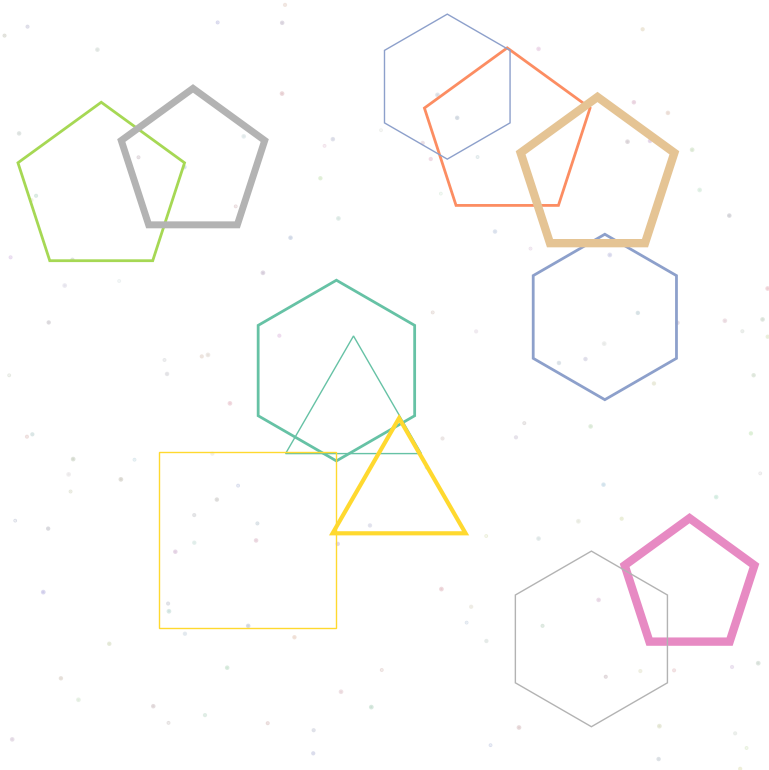[{"shape": "hexagon", "thickness": 1, "radius": 0.59, "center": [0.437, 0.519]}, {"shape": "triangle", "thickness": 0.5, "radius": 0.51, "center": [0.459, 0.462]}, {"shape": "pentagon", "thickness": 1, "radius": 0.57, "center": [0.659, 0.825]}, {"shape": "hexagon", "thickness": 1, "radius": 0.54, "center": [0.786, 0.588]}, {"shape": "hexagon", "thickness": 0.5, "radius": 0.47, "center": [0.581, 0.887]}, {"shape": "pentagon", "thickness": 3, "radius": 0.44, "center": [0.896, 0.238]}, {"shape": "pentagon", "thickness": 1, "radius": 0.57, "center": [0.131, 0.753]}, {"shape": "triangle", "thickness": 1.5, "radius": 0.5, "center": [0.518, 0.357]}, {"shape": "square", "thickness": 0.5, "radius": 0.57, "center": [0.321, 0.299]}, {"shape": "pentagon", "thickness": 3, "radius": 0.52, "center": [0.776, 0.769]}, {"shape": "pentagon", "thickness": 2.5, "radius": 0.49, "center": [0.251, 0.787]}, {"shape": "hexagon", "thickness": 0.5, "radius": 0.57, "center": [0.768, 0.17]}]